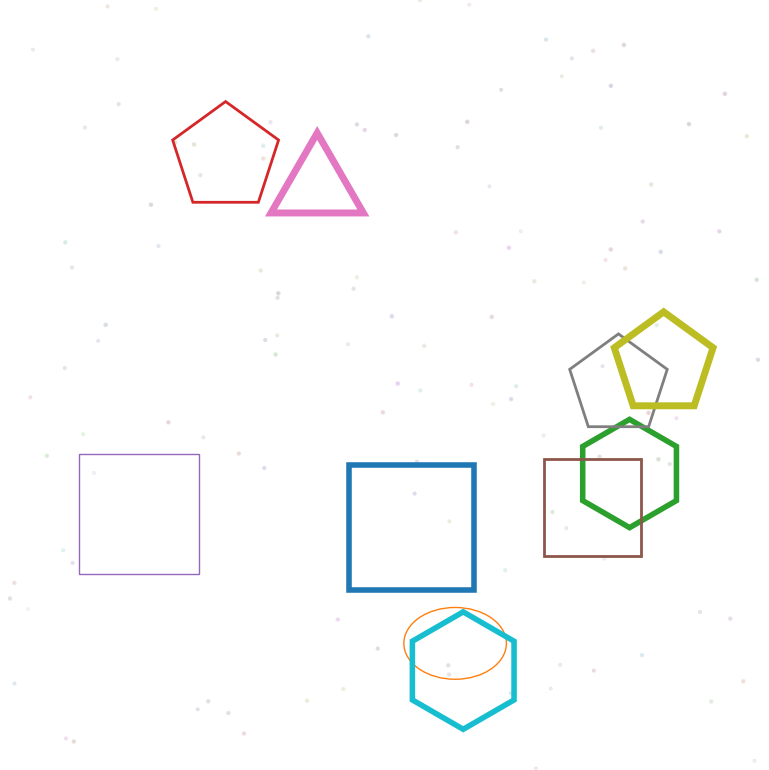[{"shape": "square", "thickness": 2, "radius": 0.41, "center": [0.534, 0.315]}, {"shape": "oval", "thickness": 0.5, "radius": 0.33, "center": [0.591, 0.164]}, {"shape": "hexagon", "thickness": 2, "radius": 0.35, "center": [0.818, 0.385]}, {"shape": "pentagon", "thickness": 1, "radius": 0.36, "center": [0.293, 0.796]}, {"shape": "square", "thickness": 0.5, "radius": 0.39, "center": [0.18, 0.333]}, {"shape": "square", "thickness": 1, "radius": 0.31, "center": [0.77, 0.341]}, {"shape": "triangle", "thickness": 2.5, "radius": 0.35, "center": [0.412, 0.758]}, {"shape": "pentagon", "thickness": 1, "radius": 0.33, "center": [0.803, 0.5]}, {"shape": "pentagon", "thickness": 2.5, "radius": 0.34, "center": [0.862, 0.528]}, {"shape": "hexagon", "thickness": 2, "radius": 0.38, "center": [0.602, 0.129]}]